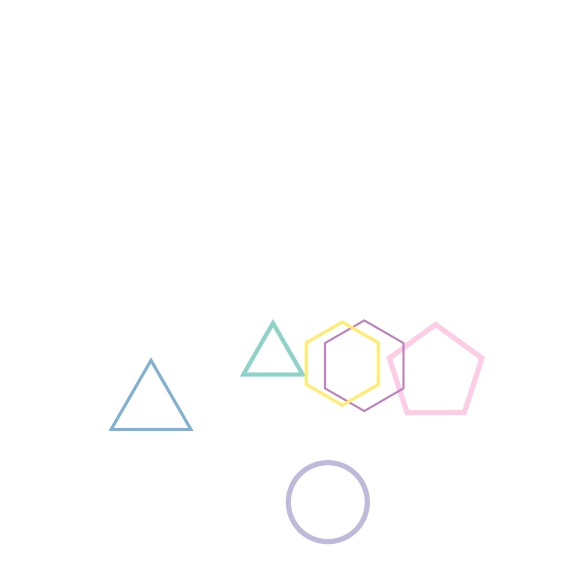[{"shape": "triangle", "thickness": 2, "radius": 0.3, "center": [0.473, 0.38]}, {"shape": "circle", "thickness": 2.5, "radius": 0.34, "center": [0.568, 0.13]}, {"shape": "triangle", "thickness": 1.5, "radius": 0.4, "center": [0.262, 0.295]}, {"shape": "pentagon", "thickness": 2.5, "radius": 0.42, "center": [0.754, 0.353]}, {"shape": "hexagon", "thickness": 1, "radius": 0.39, "center": [0.631, 0.366]}, {"shape": "hexagon", "thickness": 1.5, "radius": 0.36, "center": [0.593, 0.369]}]